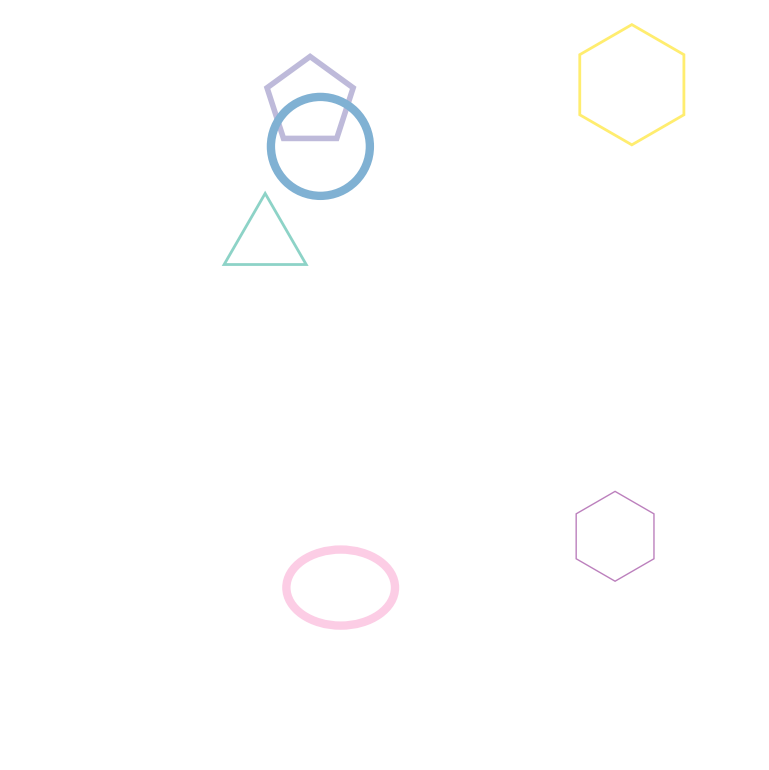[{"shape": "triangle", "thickness": 1, "radius": 0.31, "center": [0.344, 0.687]}, {"shape": "pentagon", "thickness": 2, "radius": 0.29, "center": [0.403, 0.868]}, {"shape": "circle", "thickness": 3, "radius": 0.32, "center": [0.416, 0.81]}, {"shape": "oval", "thickness": 3, "radius": 0.35, "center": [0.442, 0.237]}, {"shape": "hexagon", "thickness": 0.5, "radius": 0.29, "center": [0.799, 0.304]}, {"shape": "hexagon", "thickness": 1, "radius": 0.39, "center": [0.821, 0.89]}]